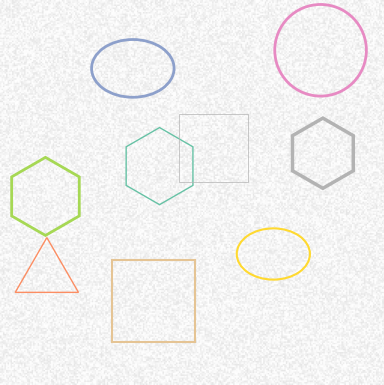[{"shape": "hexagon", "thickness": 1, "radius": 0.5, "center": [0.414, 0.569]}, {"shape": "triangle", "thickness": 1, "radius": 0.47, "center": [0.122, 0.288]}, {"shape": "oval", "thickness": 2, "radius": 0.54, "center": [0.345, 0.822]}, {"shape": "circle", "thickness": 2, "radius": 0.59, "center": [0.833, 0.869]}, {"shape": "hexagon", "thickness": 2, "radius": 0.51, "center": [0.118, 0.49]}, {"shape": "oval", "thickness": 1.5, "radius": 0.48, "center": [0.71, 0.34]}, {"shape": "square", "thickness": 1.5, "radius": 0.54, "center": [0.398, 0.218]}, {"shape": "square", "thickness": 0.5, "radius": 0.45, "center": [0.554, 0.616]}, {"shape": "hexagon", "thickness": 2.5, "radius": 0.46, "center": [0.839, 0.602]}]